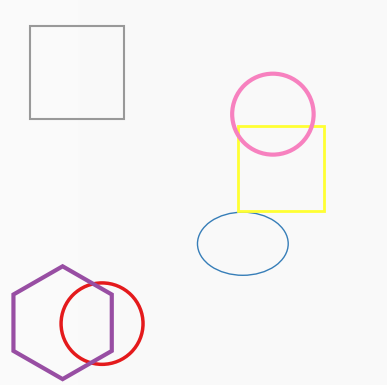[{"shape": "circle", "thickness": 2.5, "radius": 0.53, "center": [0.263, 0.159]}, {"shape": "oval", "thickness": 1, "radius": 0.59, "center": [0.627, 0.367]}, {"shape": "hexagon", "thickness": 3, "radius": 0.73, "center": [0.162, 0.162]}, {"shape": "square", "thickness": 2, "radius": 0.55, "center": [0.725, 0.561]}, {"shape": "circle", "thickness": 3, "radius": 0.53, "center": [0.704, 0.703]}, {"shape": "square", "thickness": 1.5, "radius": 0.6, "center": [0.199, 0.811]}]